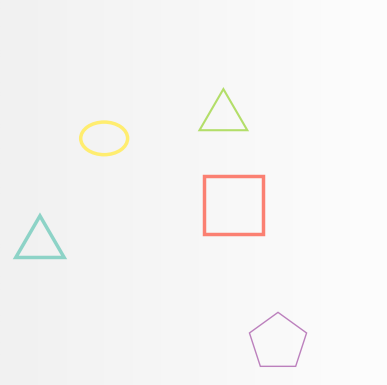[{"shape": "triangle", "thickness": 2.5, "radius": 0.36, "center": [0.103, 0.367]}, {"shape": "square", "thickness": 2.5, "radius": 0.38, "center": [0.603, 0.468]}, {"shape": "triangle", "thickness": 1.5, "radius": 0.36, "center": [0.576, 0.697]}, {"shape": "pentagon", "thickness": 1, "radius": 0.39, "center": [0.717, 0.111]}, {"shape": "oval", "thickness": 2.5, "radius": 0.3, "center": [0.269, 0.641]}]